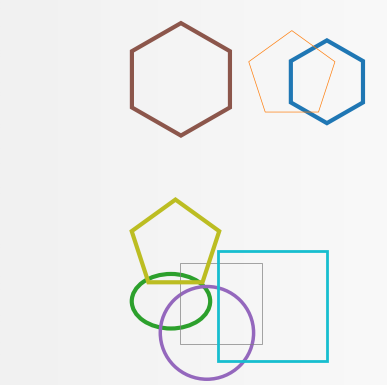[{"shape": "hexagon", "thickness": 3, "radius": 0.54, "center": [0.844, 0.788]}, {"shape": "pentagon", "thickness": 0.5, "radius": 0.58, "center": [0.753, 0.804]}, {"shape": "oval", "thickness": 3, "radius": 0.51, "center": [0.441, 0.218]}, {"shape": "circle", "thickness": 2.5, "radius": 0.6, "center": [0.534, 0.135]}, {"shape": "hexagon", "thickness": 3, "radius": 0.73, "center": [0.467, 0.794]}, {"shape": "square", "thickness": 0.5, "radius": 0.53, "center": [0.571, 0.212]}, {"shape": "pentagon", "thickness": 3, "radius": 0.59, "center": [0.453, 0.363]}, {"shape": "square", "thickness": 2, "radius": 0.71, "center": [0.703, 0.205]}]